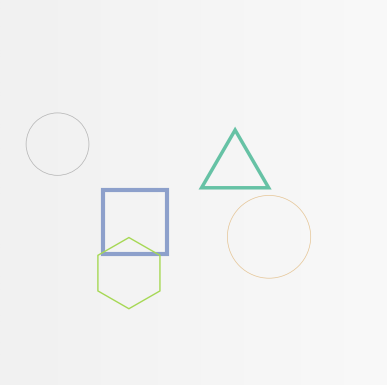[{"shape": "triangle", "thickness": 2.5, "radius": 0.5, "center": [0.607, 0.562]}, {"shape": "square", "thickness": 3, "radius": 0.41, "center": [0.348, 0.424]}, {"shape": "hexagon", "thickness": 1, "radius": 0.46, "center": [0.333, 0.291]}, {"shape": "circle", "thickness": 0.5, "radius": 0.54, "center": [0.694, 0.385]}, {"shape": "circle", "thickness": 0.5, "radius": 0.41, "center": [0.148, 0.626]}]